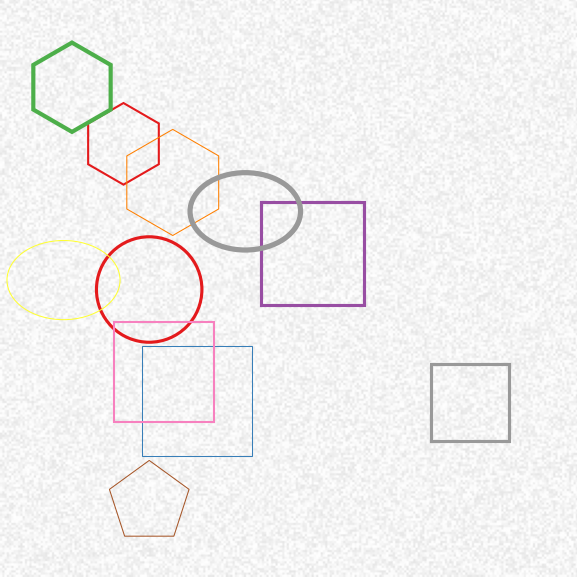[{"shape": "hexagon", "thickness": 1, "radius": 0.35, "center": [0.214, 0.75]}, {"shape": "circle", "thickness": 1.5, "radius": 0.46, "center": [0.258, 0.498]}, {"shape": "square", "thickness": 0.5, "radius": 0.48, "center": [0.342, 0.304]}, {"shape": "hexagon", "thickness": 2, "radius": 0.39, "center": [0.125, 0.848]}, {"shape": "square", "thickness": 1.5, "radius": 0.45, "center": [0.541, 0.56]}, {"shape": "hexagon", "thickness": 0.5, "radius": 0.46, "center": [0.299, 0.683]}, {"shape": "oval", "thickness": 0.5, "radius": 0.49, "center": [0.11, 0.514]}, {"shape": "pentagon", "thickness": 0.5, "radius": 0.36, "center": [0.258, 0.129]}, {"shape": "square", "thickness": 1, "radius": 0.43, "center": [0.284, 0.355]}, {"shape": "square", "thickness": 1.5, "radius": 0.33, "center": [0.814, 0.303]}, {"shape": "oval", "thickness": 2.5, "radius": 0.48, "center": [0.425, 0.633]}]